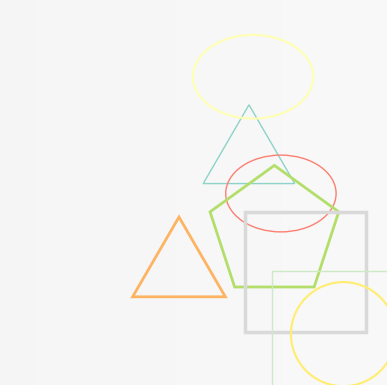[{"shape": "triangle", "thickness": 1, "radius": 0.68, "center": [0.643, 0.591]}, {"shape": "oval", "thickness": 1.5, "radius": 0.78, "center": [0.653, 0.801]}, {"shape": "oval", "thickness": 1, "radius": 0.71, "center": [0.725, 0.497]}, {"shape": "triangle", "thickness": 2, "radius": 0.69, "center": [0.462, 0.298]}, {"shape": "pentagon", "thickness": 2, "radius": 0.87, "center": [0.708, 0.396]}, {"shape": "square", "thickness": 2.5, "radius": 0.78, "center": [0.788, 0.293]}, {"shape": "square", "thickness": 1, "radius": 0.94, "center": [0.888, 0.11]}, {"shape": "circle", "thickness": 1.5, "radius": 0.68, "center": [0.886, 0.132]}]